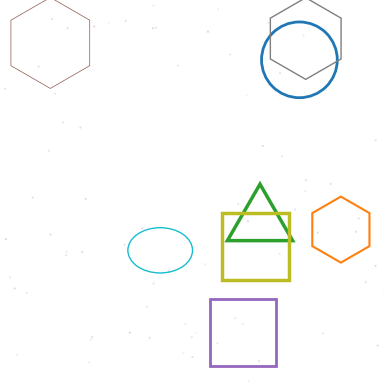[{"shape": "circle", "thickness": 2, "radius": 0.49, "center": [0.778, 0.845]}, {"shape": "hexagon", "thickness": 1.5, "radius": 0.43, "center": [0.885, 0.404]}, {"shape": "triangle", "thickness": 2.5, "radius": 0.49, "center": [0.675, 0.424]}, {"shape": "square", "thickness": 2, "radius": 0.43, "center": [0.631, 0.136]}, {"shape": "hexagon", "thickness": 0.5, "radius": 0.59, "center": [0.131, 0.888]}, {"shape": "hexagon", "thickness": 1, "radius": 0.53, "center": [0.794, 0.9]}, {"shape": "square", "thickness": 2.5, "radius": 0.43, "center": [0.664, 0.36]}, {"shape": "oval", "thickness": 1, "radius": 0.42, "center": [0.416, 0.35]}]